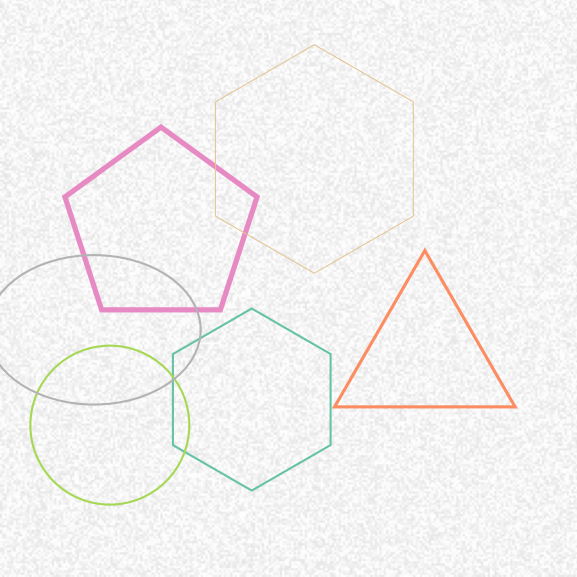[{"shape": "hexagon", "thickness": 1, "radius": 0.79, "center": [0.436, 0.307]}, {"shape": "triangle", "thickness": 1.5, "radius": 0.9, "center": [0.736, 0.385]}, {"shape": "pentagon", "thickness": 2.5, "radius": 0.87, "center": [0.279, 0.604]}, {"shape": "circle", "thickness": 1, "radius": 0.69, "center": [0.19, 0.263]}, {"shape": "hexagon", "thickness": 0.5, "radius": 0.99, "center": [0.544, 0.724]}, {"shape": "oval", "thickness": 1, "radius": 0.92, "center": [0.163, 0.428]}]